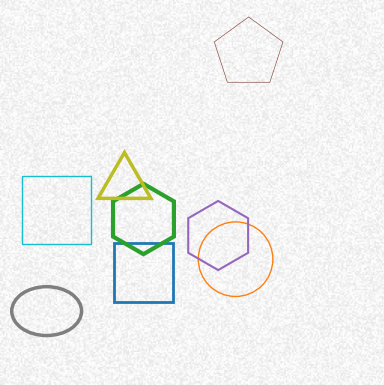[{"shape": "square", "thickness": 2, "radius": 0.38, "center": [0.373, 0.293]}, {"shape": "circle", "thickness": 1, "radius": 0.48, "center": [0.612, 0.327]}, {"shape": "hexagon", "thickness": 3, "radius": 0.46, "center": [0.373, 0.431]}, {"shape": "hexagon", "thickness": 1.5, "radius": 0.45, "center": [0.567, 0.388]}, {"shape": "pentagon", "thickness": 0.5, "radius": 0.47, "center": [0.646, 0.862]}, {"shape": "oval", "thickness": 2.5, "radius": 0.45, "center": [0.121, 0.192]}, {"shape": "triangle", "thickness": 2.5, "radius": 0.4, "center": [0.323, 0.524]}, {"shape": "square", "thickness": 1, "radius": 0.44, "center": [0.147, 0.454]}]